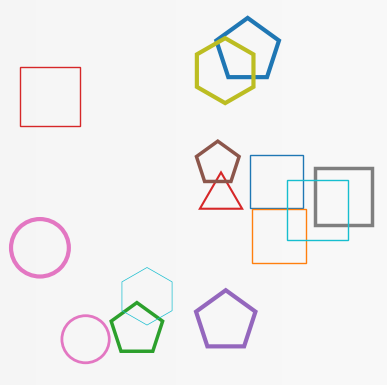[{"shape": "pentagon", "thickness": 3, "radius": 0.43, "center": [0.639, 0.868]}, {"shape": "square", "thickness": 1, "radius": 0.34, "center": [0.713, 0.529]}, {"shape": "square", "thickness": 1, "radius": 0.35, "center": [0.721, 0.388]}, {"shape": "pentagon", "thickness": 2.5, "radius": 0.35, "center": [0.353, 0.144]}, {"shape": "triangle", "thickness": 1.5, "radius": 0.31, "center": [0.57, 0.489]}, {"shape": "square", "thickness": 1, "radius": 0.39, "center": [0.129, 0.749]}, {"shape": "pentagon", "thickness": 3, "radius": 0.4, "center": [0.583, 0.166]}, {"shape": "pentagon", "thickness": 2.5, "radius": 0.29, "center": [0.562, 0.575]}, {"shape": "circle", "thickness": 2, "radius": 0.31, "center": [0.221, 0.119]}, {"shape": "circle", "thickness": 3, "radius": 0.37, "center": [0.103, 0.356]}, {"shape": "square", "thickness": 2.5, "radius": 0.37, "center": [0.886, 0.49]}, {"shape": "hexagon", "thickness": 3, "radius": 0.42, "center": [0.581, 0.817]}, {"shape": "hexagon", "thickness": 0.5, "radius": 0.37, "center": [0.379, 0.23]}, {"shape": "square", "thickness": 1, "radius": 0.39, "center": [0.819, 0.454]}]